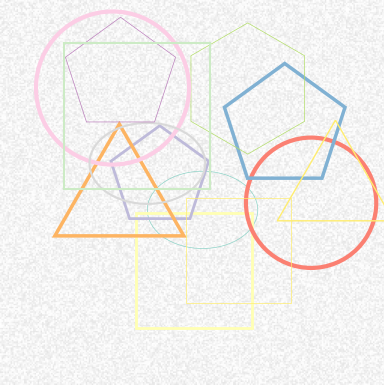[{"shape": "oval", "thickness": 0.5, "radius": 0.72, "center": [0.526, 0.455]}, {"shape": "square", "thickness": 2, "radius": 0.75, "center": [0.503, 0.297]}, {"shape": "pentagon", "thickness": 2, "radius": 0.67, "center": [0.415, 0.54]}, {"shape": "circle", "thickness": 3, "radius": 0.85, "center": [0.808, 0.473]}, {"shape": "pentagon", "thickness": 2.5, "radius": 0.82, "center": [0.74, 0.67]}, {"shape": "triangle", "thickness": 2.5, "radius": 0.97, "center": [0.31, 0.484]}, {"shape": "hexagon", "thickness": 0.5, "radius": 0.85, "center": [0.644, 0.77]}, {"shape": "circle", "thickness": 3, "radius": 0.99, "center": [0.292, 0.771]}, {"shape": "oval", "thickness": 1.5, "radius": 0.75, "center": [0.383, 0.576]}, {"shape": "pentagon", "thickness": 0.5, "radius": 0.75, "center": [0.313, 0.805]}, {"shape": "square", "thickness": 1.5, "radius": 0.95, "center": [0.356, 0.699]}, {"shape": "square", "thickness": 0.5, "radius": 0.68, "center": [0.62, 0.35]}, {"shape": "triangle", "thickness": 1, "radius": 0.87, "center": [0.871, 0.514]}]